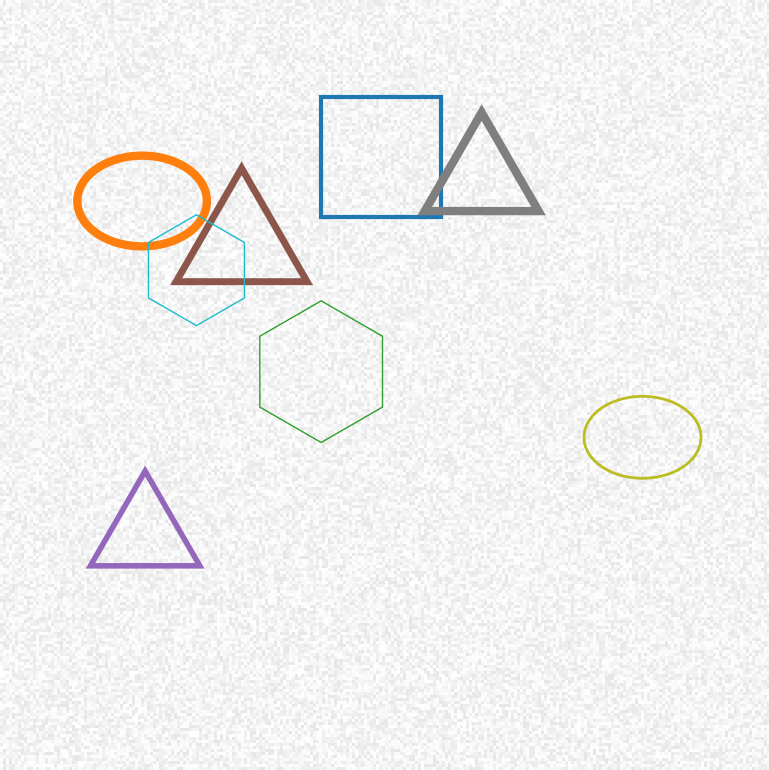[{"shape": "square", "thickness": 1.5, "radius": 0.39, "center": [0.494, 0.796]}, {"shape": "oval", "thickness": 3, "radius": 0.42, "center": [0.185, 0.739]}, {"shape": "hexagon", "thickness": 0.5, "radius": 0.46, "center": [0.417, 0.517]}, {"shape": "triangle", "thickness": 2, "radius": 0.41, "center": [0.188, 0.306]}, {"shape": "triangle", "thickness": 2.5, "radius": 0.49, "center": [0.314, 0.683]}, {"shape": "triangle", "thickness": 3, "radius": 0.43, "center": [0.626, 0.769]}, {"shape": "oval", "thickness": 1, "radius": 0.38, "center": [0.834, 0.432]}, {"shape": "hexagon", "thickness": 0.5, "radius": 0.36, "center": [0.255, 0.649]}]